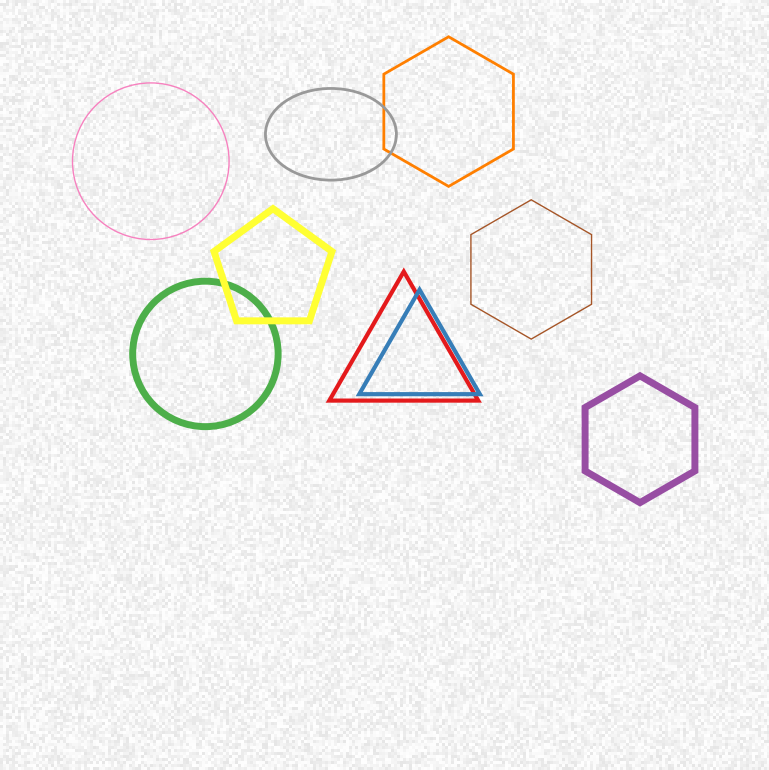[{"shape": "triangle", "thickness": 1.5, "radius": 0.56, "center": [0.524, 0.536]}, {"shape": "triangle", "thickness": 1.5, "radius": 0.45, "center": [0.545, 0.533]}, {"shape": "circle", "thickness": 2.5, "radius": 0.47, "center": [0.267, 0.54]}, {"shape": "hexagon", "thickness": 2.5, "radius": 0.41, "center": [0.831, 0.43]}, {"shape": "hexagon", "thickness": 1, "radius": 0.49, "center": [0.583, 0.855]}, {"shape": "pentagon", "thickness": 2.5, "radius": 0.4, "center": [0.355, 0.648]}, {"shape": "hexagon", "thickness": 0.5, "radius": 0.45, "center": [0.69, 0.65]}, {"shape": "circle", "thickness": 0.5, "radius": 0.51, "center": [0.196, 0.791]}, {"shape": "oval", "thickness": 1, "radius": 0.43, "center": [0.43, 0.826]}]